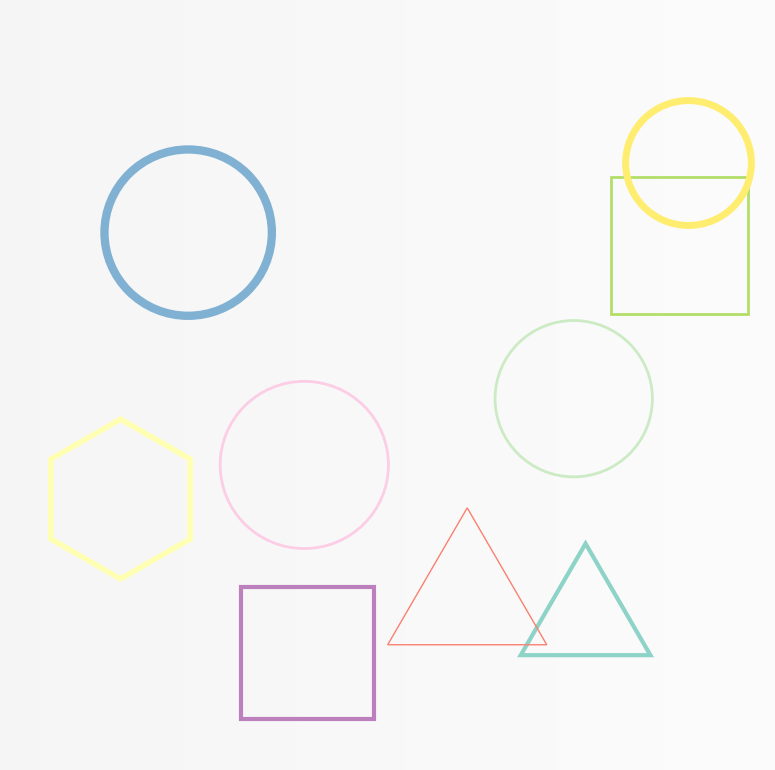[{"shape": "triangle", "thickness": 1.5, "radius": 0.48, "center": [0.756, 0.197]}, {"shape": "hexagon", "thickness": 2, "radius": 0.52, "center": [0.156, 0.352]}, {"shape": "triangle", "thickness": 0.5, "radius": 0.59, "center": [0.603, 0.222]}, {"shape": "circle", "thickness": 3, "radius": 0.54, "center": [0.243, 0.698]}, {"shape": "square", "thickness": 1, "radius": 0.44, "center": [0.877, 0.681]}, {"shape": "circle", "thickness": 1, "radius": 0.54, "center": [0.393, 0.396]}, {"shape": "square", "thickness": 1.5, "radius": 0.43, "center": [0.397, 0.152]}, {"shape": "circle", "thickness": 1, "radius": 0.51, "center": [0.74, 0.482]}, {"shape": "circle", "thickness": 2.5, "radius": 0.41, "center": [0.888, 0.788]}]